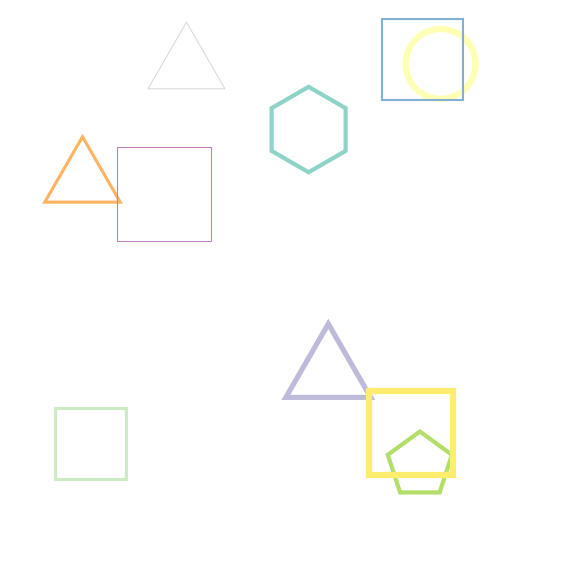[{"shape": "hexagon", "thickness": 2, "radius": 0.37, "center": [0.534, 0.775]}, {"shape": "circle", "thickness": 3, "radius": 0.3, "center": [0.763, 0.888]}, {"shape": "triangle", "thickness": 2.5, "radius": 0.42, "center": [0.568, 0.353]}, {"shape": "square", "thickness": 1, "radius": 0.35, "center": [0.731, 0.896]}, {"shape": "triangle", "thickness": 1.5, "radius": 0.38, "center": [0.143, 0.687]}, {"shape": "pentagon", "thickness": 2, "radius": 0.29, "center": [0.727, 0.194]}, {"shape": "triangle", "thickness": 0.5, "radius": 0.38, "center": [0.323, 0.884]}, {"shape": "square", "thickness": 0.5, "radius": 0.41, "center": [0.285, 0.663]}, {"shape": "square", "thickness": 1.5, "radius": 0.31, "center": [0.156, 0.232]}, {"shape": "square", "thickness": 3, "radius": 0.36, "center": [0.712, 0.249]}]